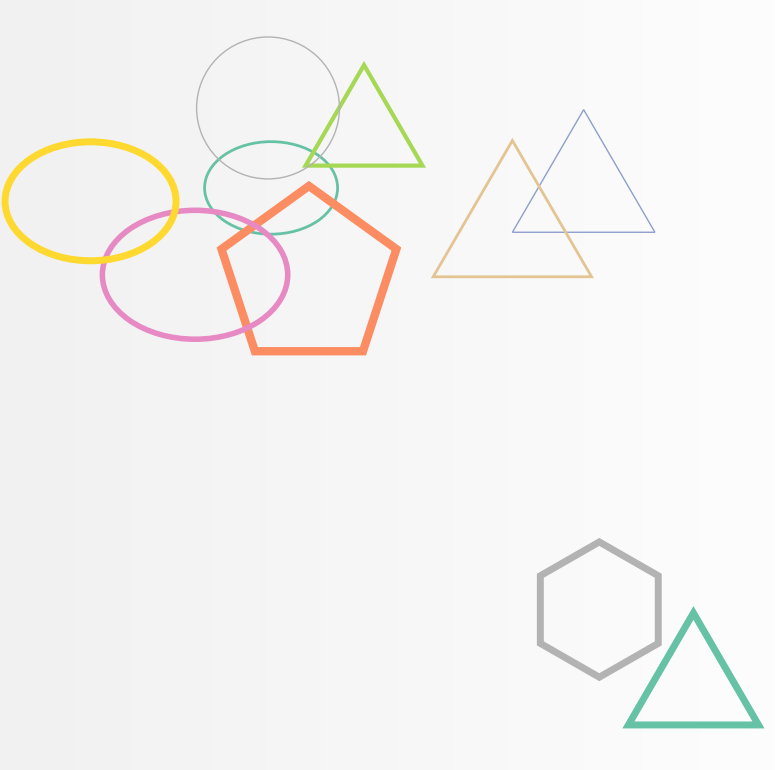[{"shape": "oval", "thickness": 1, "radius": 0.43, "center": [0.35, 0.756]}, {"shape": "triangle", "thickness": 2.5, "radius": 0.48, "center": [0.895, 0.107]}, {"shape": "pentagon", "thickness": 3, "radius": 0.59, "center": [0.399, 0.64]}, {"shape": "triangle", "thickness": 0.5, "radius": 0.53, "center": [0.753, 0.751]}, {"shape": "oval", "thickness": 2, "radius": 0.6, "center": [0.252, 0.643]}, {"shape": "triangle", "thickness": 1.5, "radius": 0.44, "center": [0.47, 0.828]}, {"shape": "oval", "thickness": 2.5, "radius": 0.55, "center": [0.117, 0.739]}, {"shape": "triangle", "thickness": 1, "radius": 0.59, "center": [0.661, 0.7]}, {"shape": "circle", "thickness": 0.5, "radius": 0.46, "center": [0.346, 0.86]}, {"shape": "hexagon", "thickness": 2.5, "radius": 0.44, "center": [0.773, 0.208]}]